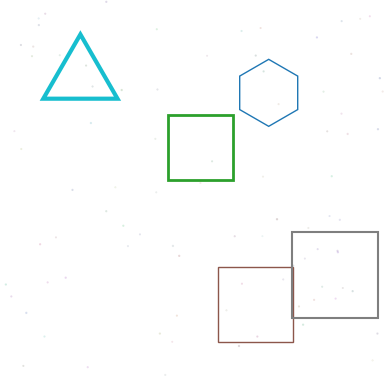[{"shape": "hexagon", "thickness": 1, "radius": 0.43, "center": [0.698, 0.759]}, {"shape": "square", "thickness": 2, "radius": 0.42, "center": [0.522, 0.618]}, {"shape": "square", "thickness": 1, "radius": 0.49, "center": [0.662, 0.209]}, {"shape": "square", "thickness": 1.5, "radius": 0.55, "center": [0.87, 0.286]}, {"shape": "triangle", "thickness": 3, "radius": 0.56, "center": [0.209, 0.799]}]